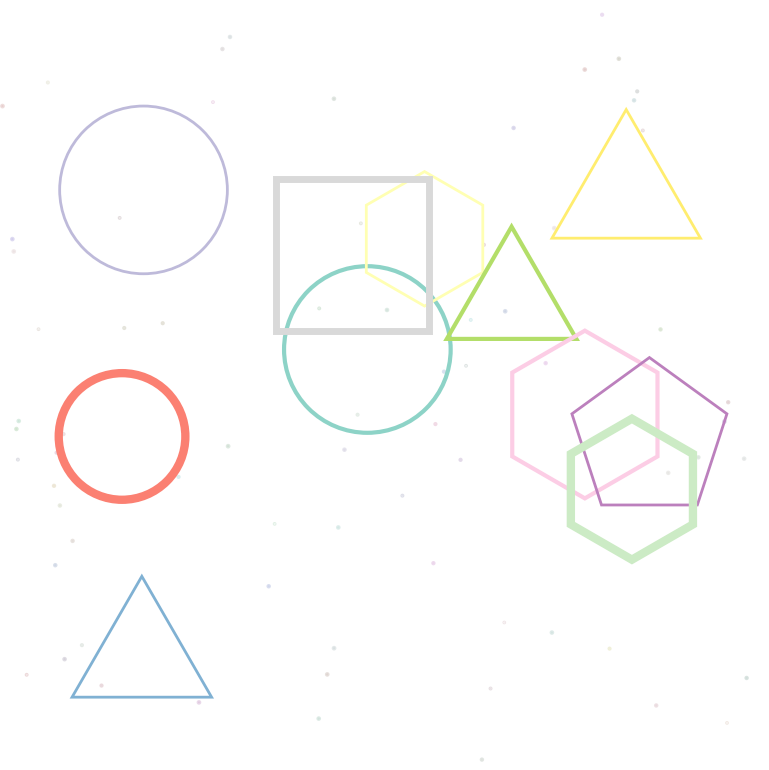[{"shape": "circle", "thickness": 1.5, "radius": 0.54, "center": [0.477, 0.546]}, {"shape": "hexagon", "thickness": 1, "radius": 0.44, "center": [0.551, 0.69]}, {"shape": "circle", "thickness": 1, "radius": 0.54, "center": [0.186, 0.753]}, {"shape": "circle", "thickness": 3, "radius": 0.41, "center": [0.158, 0.433]}, {"shape": "triangle", "thickness": 1, "radius": 0.52, "center": [0.184, 0.147]}, {"shape": "triangle", "thickness": 1.5, "radius": 0.49, "center": [0.664, 0.608]}, {"shape": "hexagon", "thickness": 1.5, "radius": 0.54, "center": [0.76, 0.462]}, {"shape": "square", "thickness": 2.5, "radius": 0.49, "center": [0.458, 0.669]}, {"shape": "pentagon", "thickness": 1, "radius": 0.53, "center": [0.843, 0.43]}, {"shape": "hexagon", "thickness": 3, "radius": 0.46, "center": [0.821, 0.365]}, {"shape": "triangle", "thickness": 1, "radius": 0.56, "center": [0.813, 0.746]}]